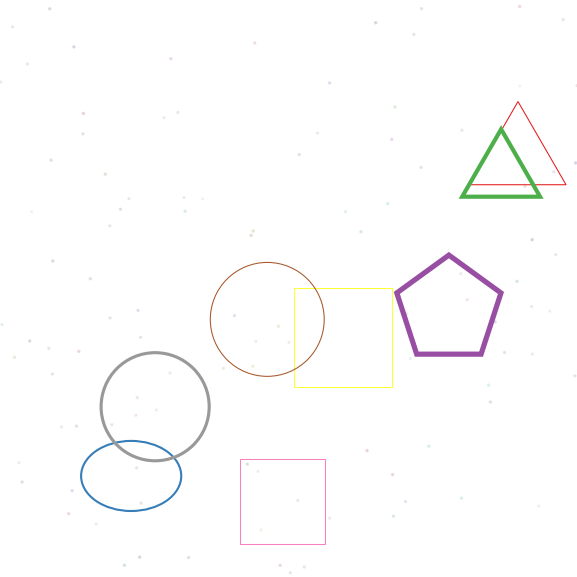[{"shape": "triangle", "thickness": 0.5, "radius": 0.48, "center": [0.897, 0.727]}, {"shape": "oval", "thickness": 1, "radius": 0.43, "center": [0.227, 0.175]}, {"shape": "triangle", "thickness": 2, "radius": 0.39, "center": [0.868, 0.697]}, {"shape": "pentagon", "thickness": 2.5, "radius": 0.47, "center": [0.777, 0.463]}, {"shape": "square", "thickness": 0.5, "radius": 0.43, "center": [0.594, 0.414]}, {"shape": "circle", "thickness": 0.5, "radius": 0.49, "center": [0.463, 0.446]}, {"shape": "square", "thickness": 0.5, "radius": 0.37, "center": [0.489, 0.13]}, {"shape": "circle", "thickness": 1.5, "radius": 0.47, "center": [0.269, 0.295]}]